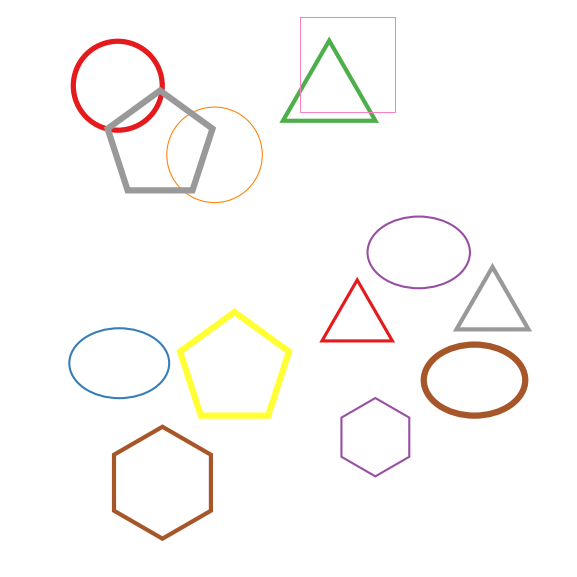[{"shape": "circle", "thickness": 2.5, "radius": 0.39, "center": [0.204, 0.851]}, {"shape": "triangle", "thickness": 1.5, "radius": 0.35, "center": [0.618, 0.444]}, {"shape": "oval", "thickness": 1, "radius": 0.43, "center": [0.206, 0.37]}, {"shape": "triangle", "thickness": 2, "radius": 0.46, "center": [0.57, 0.836]}, {"shape": "oval", "thickness": 1, "radius": 0.44, "center": [0.725, 0.562]}, {"shape": "hexagon", "thickness": 1, "radius": 0.34, "center": [0.65, 0.242]}, {"shape": "circle", "thickness": 0.5, "radius": 0.41, "center": [0.371, 0.731]}, {"shape": "pentagon", "thickness": 3, "radius": 0.5, "center": [0.406, 0.36]}, {"shape": "oval", "thickness": 3, "radius": 0.44, "center": [0.822, 0.341]}, {"shape": "hexagon", "thickness": 2, "radius": 0.48, "center": [0.281, 0.163]}, {"shape": "square", "thickness": 0.5, "radius": 0.41, "center": [0.602, 0.887]}, {"shape": "pentagon", "thickness": 3, "radius": 0.48, "center": [0.277, 0.747]}, {"shape": "triangle", "thickness": 2, "radius": 0.36, "center": [0.853, 0.465]}]